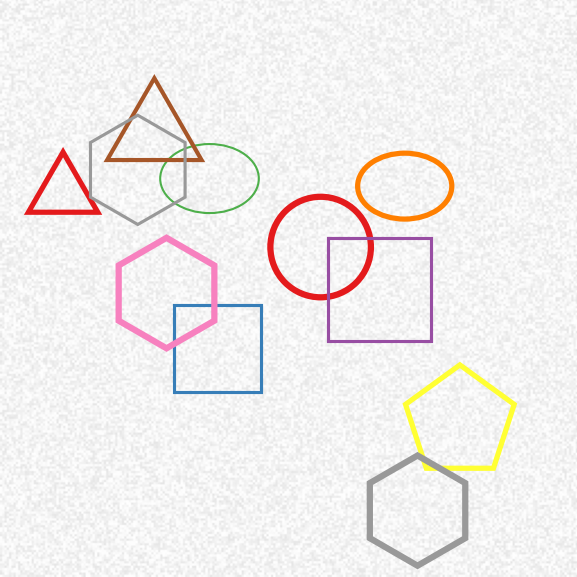[{"shape": "circle", "thickness": 3, "radius": 0.44, "center": [0.555, 0.571]}, {"shape": "triangle", "thickness": 2.5, "radius": 0.35, "center": [0.109, 0.666]}, {"shape": "square", "thickness": 1.5, "radius": 0.38, "center": [0.377, 0.395]}, {"shape": "oval", "thickness": 1, "radius": 0.43, "center": [0.363, 0.69]}, {"shape": "square", "thickness": 1.5, "radius": 0.45, "center": [0.657, 0.498]}, {"shape": "oval", "thickness": 2.5, "radius": 0.41, "center": [0.701, 0.677]}, {"shape": "pentagon", "thickness": 2.5, "radius": 0.49, "center": [0.796, 0.268]}, {"shape": "triangle", "thickness": 2, "radius": 0.47, "center": [0.267, 0.769]}, {"shape": "hexagon", "thickness": 3, "radius": 0.48, "center": [0.288, 0.492]}, {"shape": "hexagon", "thickness": 3, "radius": 0.48, "center": [0.723, 0.115]}, {"shape": "hexagon", "thickness": 1.5, "radius": 0.47, "center": [0.239, 0.705]}]